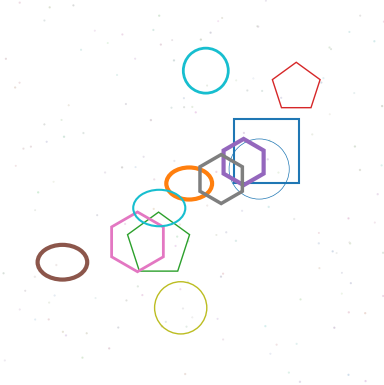[{"shape": "square", "thickness": 1.5, "radius": 0.42, "center": [0.692, 0.608]}, {"shape": "circle", "thickness": 0.5, "radius": 0.39, "center": [0.673, 0.561]}, {"shape": "oval", "thickness": 3, "radius": 0.3, "center": [0.491, 0.523]}, {"shape": "pentagon", "thickness": 1, "radius": 0.42, "center": [0.412, 0.364]}, {"shape": "pentagon", "thickness": 1, "radius": 0.33, "center": [0.769, 0.773]}, {"shape": "hexagon", "thickness": 3, "radius": 0.3, "center": [0.633, 0.579]}, {"shape": "oval", "thickness": 3, "radius": 0.32, "center": [0.162, 0.319]}, {"shape": "hexagon", "thickness": 2, "radius": 0.39, "center": [0.357, 0.372]}, {"shape": "hexagon", "thickness": 2.5, "radius": 0.32, "center": [0.574, 0.535]}, {"shape": "circle", "thickness": 1, "radius": 0.34, "center": [0.469, 0.2]}, {"shape": "circle", "thickness": 2, "radius": 0.29, "center": [0.535, 0.816]}, {"shape": "oval", "thickness": 1.5, "radius": 0.34, "center": [0.414, 0.46]}]